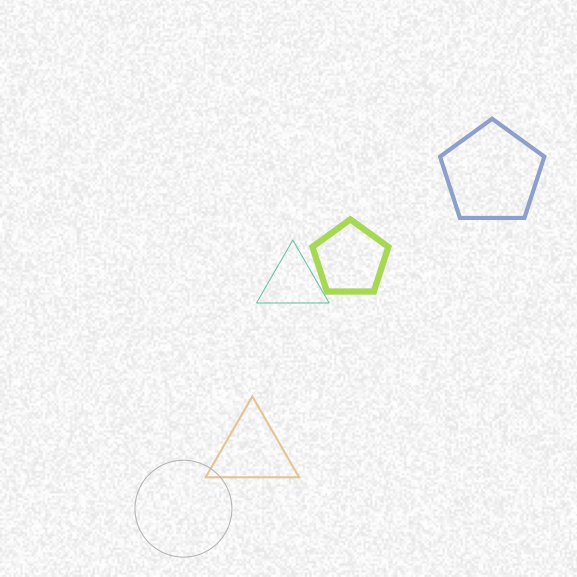[{"shape": "triangle", "thickness": 0.5, "radius": 0.36, "center": [0.507, 0.511]}, {"shape": "pentagon", "thickness": 2, "radius": 0.47, "center": [0.852, 0.699]}, {"shape": "pentagon", "thickness": 3, "radius": 0.35, "center": [0.607, 0.55]}, {"shape": "triangle", "thickness": 1, "radius": 0.47, "center": [0.437, 0.219]}, {"shape": "circle", "thickness": 0.5, "radius": 0.42, "center": [0.318, 0.118]}]